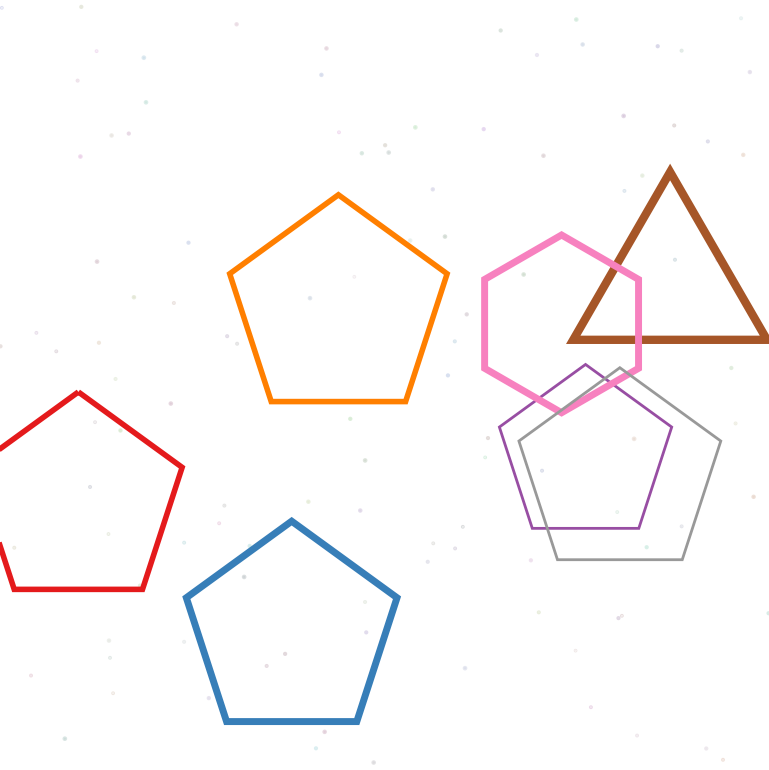[{"shape": "pentagon", "thickness": 2, "radius": 0.71, "center": [0.102, 0.349]}, {"shape": "pentagon", "thickness": 2.5, "radius": 0.72, "center": [0.379, 0.179]}, {"shape": "pentagon", "thickness": 1, "radius": 0.59, "center": [0.76, 0.409]}, {"shape": "pentagon", "thickness": 2, "radius": 0.74, "center": [0.439, 0.599]}, {"shape": "triangle", "thickness": 3, "radius": 0.73, "center": [0.87, 0.631]}, {"shape": "hexagon", "thickness": 2.5, "radius": 0.58, "center": [0.729, 0.579]}, {"shape": "pentagon", "thickness": 1, "radius": 0.69, "center": [0.805, 0.385]}]